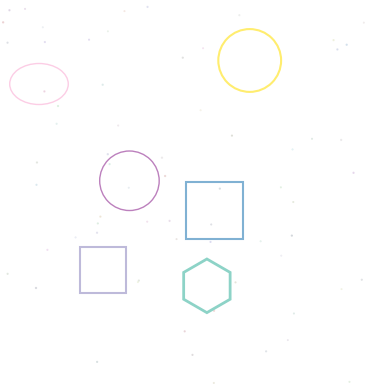[{"shape": "hexagon", "thickness": 2, "radius": 0.35, "center": [0.537, 0.258]}, {"shape": "square", "thickness": 1.5, "radius": 0.3, "center": [0.267, 0.299]}, {"shape": "square", "thickness": 1.5, "radius": 0.37, "center": [0.556, 0.453]}, {"shape": "oval", "thickness": 1, "radius": 0.38, "center": [0.101, 0.782]}, {"shape": "circle", "thickness": 1, "radius": 0.39, "center": [0.336, 0.53]}, {"shape": "circle", "thickness": 1.5, "radius": 0.41, "center": [0.649, 0.843]}]